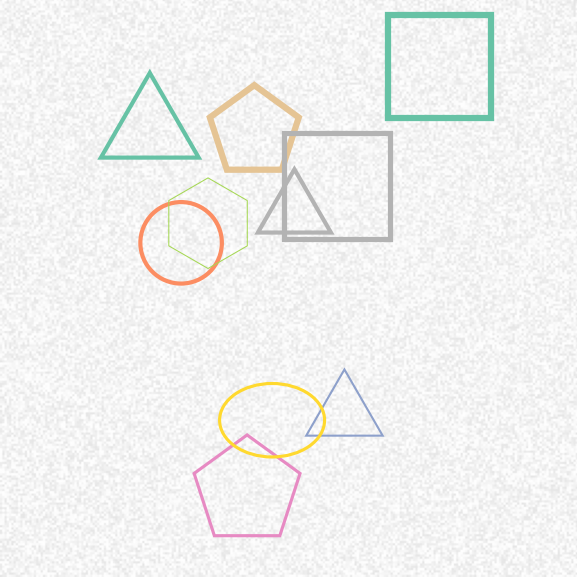[{"shape": "square", "thickness": 3, "radius": 0.45, "center": [0.761, 0.885]}, {"shape": "triangle", "thickness": 2, "radius": 0.49, "center": [0.259, 0.775]}, {"shape": "circle", "thickness": 2, "radius": 0.35, "center": [0.314, 0.579]}, {"shape": "triangle", "thickness": 1, "radius": 0.38, "center": [0.596, 0.283]}, {"shape": "pentagon", "thickness": 1.5, "radius": 0.48, "center": [0.428, 0.15]}, {"shape": "hexagon", "thickness": 0.5, "radius": 0.39, "center": [0.36, 0.613]}, {"shape": "oval", "thickness": 1.5, "radius": 0.45, "center": [0.471, 0.271]}, {"shape": "pentagon", "thickness": 3, "radius": 0.4, "center": [0.44, 0.771]}, {"shape": "triangle", "thickness": 2, "radius": 0.37, "center": [0.51, 0.633]}, {"shape": "square", "thickness": 2.5, "radius": 0.46, "center": [0.584, 0.677]}]